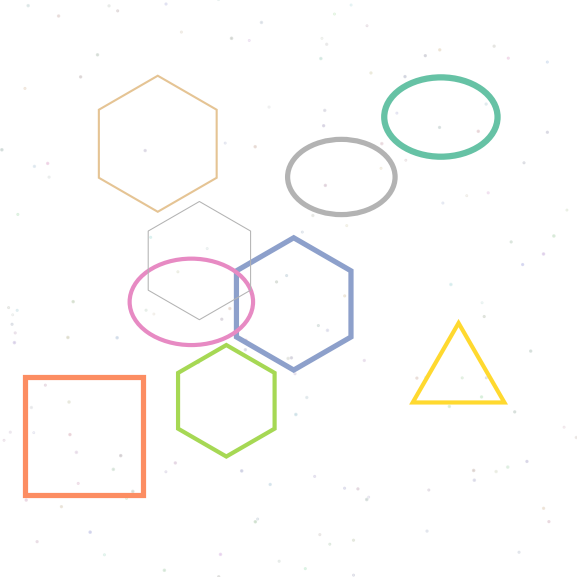[{"shape": "oval", "thickness": 3, "radius": 0.49, "center": [0.763, 0.796]}, {"shape": "square", "thickness": 2.5, "radius": 0.51, "center": [0.145, 0.244]}, {"shape": "hexagon", "thickness": 2.5, "radius": 0.57, "center": [0.509, 0.473]}, {"shape": "oval", "thickness": 2, "radius": 0.53, "center": [0.331, 0.476]}, {"shape": "hexagon", "thickness": 2, "radius": 0.48, "center": [0.392, 0.305]}, {"shape": "triangle", "thickness": 2, "radius": 0.46, "center": [0.794, 0.348]}, {"shape": "hexagon", "thickness": 1, "radius": 0.59, "center": [0.273, 0.75]}, {"shape": "oval", "thickness": 2.5, "radius": 0.47, "center": [0.591, 0.693]}, {"shape": "hexagon", "thickness": 0.5, "radius": 0.51, "center": [0.345, 0.548]}]